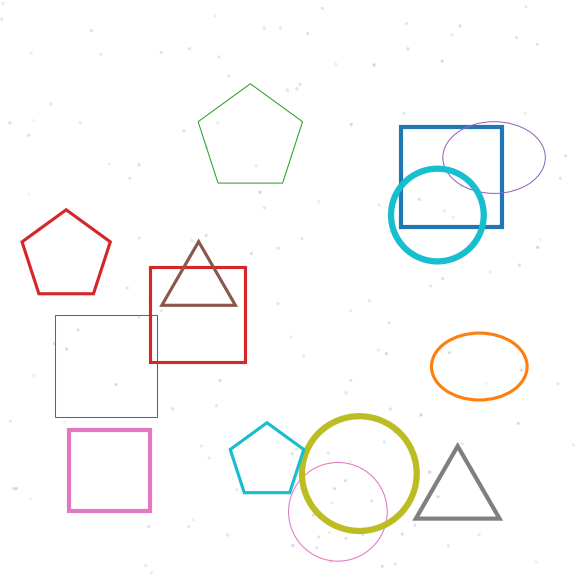[{"shape": "square", "thickness": 2, "radius": 0.44, "center": [0.782, 0.693]}, {"shape": "square", "thickness": 0.5, "radius": 0.44, "center": [0.184, 0.365]}, {"shape": "oval", "thickness": 1.5, "radius": 0.41, "center": [0.83, 0.364]}, {"shape": "pentagon", "thickness": 0.5, "radius": 0.48, "center": [0.433, 0.759]}, {"shape": "pentagon", "thickness": 1.5, "radius": 0.4, "center": [0.115, 0.555]}, {"shape": "square", "thickness": 1.5, "radius": 0.41, "center": [0.342, 0.454]}, {"shape": "oval", "thickness": 0.5, "radius": 0.44, "center": [0.856, 0.726]}, {"shape": "triangle", "thickness": 1.5, "radius": 0.37, "center": [0.344, 0.507]}, {"shape": "circle", "thickness": 0.5, "radius": 0.43, "center": [0.585, 0.113]}, {"shape": "square", "thickness": 2, "radius": 0.35, "center": [0.19, 0.184]}, {"shape": "triangle", "thickness": 2, "radius": 0.42, "center": [0.793, 0.143]}, {"shape": "circle", "thickness": 3, "radius": 0.5, "center": [0.622, 0.179]}, {"shape": "circle", "thickness": 3, "radius": 0.4, "center": [0.757, 0.627]}, {"shape": "pentagon", "thickness": 1.5, "radius": 0.33, "center": [0.462, 0.2]}]